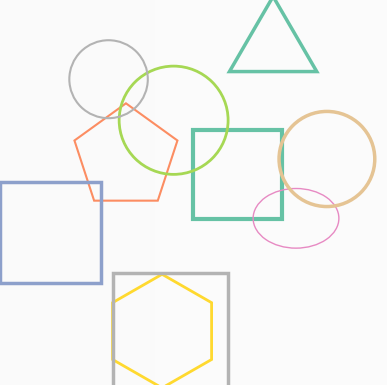[{"shape": "square", "thickness": 3, "radius": 0.58, "center": [0.613, 0.548]}, {"shape": "triangle", "thickness": 2.5, "radius": 0.65, "center": [0.705, 0.879]}, {"shape": "pentagon", "thickness": 1.5, "radius": 0.7, "center": [0.325, 0.592]}, {"shape": "square", "thickness": 2.5, "radius": 0.65, "center": [0.13, 0.397]}, {"shape": "oval", "thickness": 1, "radius": 0.55, "center": [0.764, 0.433]}, {"shape": "circle", "thickness": 2, "radius": 0.7, "center": [0.448, 0.688]}, {"shape": "hexagon", "thickness": 2, "radius": 0.74, "center": [0.418, 0.14]}, {"shape": "circle", "thickness": 2.5, "radius": 0.62, "center": [0.844, 0.587]}, {"shape": "circle", "thickness": 1.5, "radius": 0.51, "center": [0.28, 0.794]}, {"shape": "square", "thickness": 2.5, "radius": 0.75, "center": [0.44, 0.14]}]